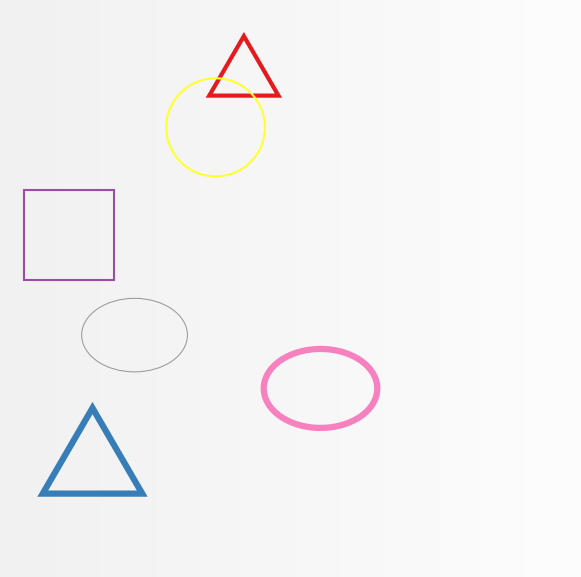[{"shape": "triangle", "thickness": 2, "radius": 0.34, "center": [0.42, 0.868]}, {"shape": "triangle", "thickness": 3, "radius": 0.49, "center": [0.159, 0.194]}, {"shape": "square", "thickness": 1, "radius": 0.39, "center": [0.119, 0.592]}, {"shape": "circle", "thickness": 1, "radius": 0.42, "center": [0.371, 0.779]}, {"shape": "oval", "thickness": 3, "radius": 0.49, "center": [0.551, 0.327]}, {"shape": "oval", "thickness": 0.5, "radius": 0.45, "center": [0.231, 0.419]}]